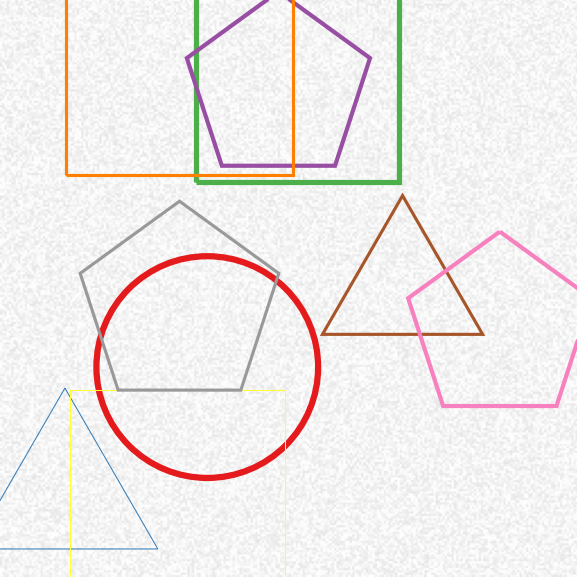[{"shape": "circle", "thickness": 3, "radius": 0.96, "center": [0.359, 0.364]}, {"shape": "triangle", "thickness": 0.5, "radius": 0.93, "center": [0.112, 0.141]}, {"shape": "square", "thickness": 2.5, "radius": 0.88, "center": [0.515, 0.86]}, {"shape": "pentagon", "thickness": 2, "radius": 0.83, "center": [0.482, 0.847]}, {"shape": "square", "thickness": 1.5, "radius": 0.98, "center": [0.311, 0.893]}, {"shape": "square", "thickness": 0.5, "radius": 0.93, "center": [0.308, 0.137]}, {"shape": "triangle", "thickness": 1.5, "radius": 0.8, "center": [0.697, 0.5]}, {"shape": "pentagon", "thickness": 2, "radius": 0.83, "center": [0.866, 0.431]}, {"shape": "pentagon", "thickness": 1.5, "radius": 0.9, "center": [0.311, 0.47]}]